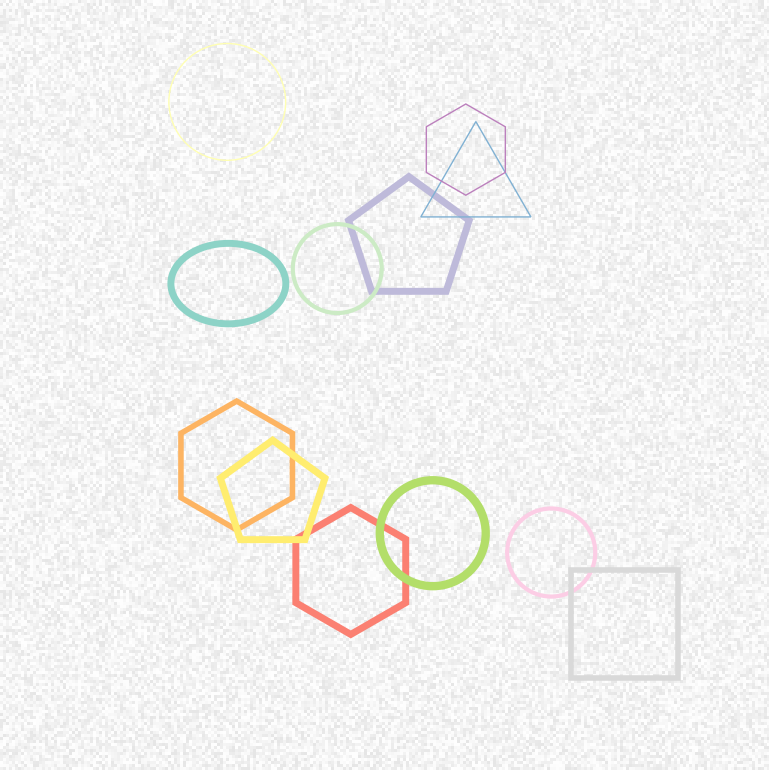[{"shape": "oval", "thickness": 2.5, "radius": 0.37, "center": [0.297, 0.632]}, {"shape": "circle", "thickness": 0.5, "radius": 0.38, "center": [0.295, 0.868]}, {"shape": "pentagon", "thickness": 2.5, "radius": 0.41, "center": [0.531, 0.688]}, {"shape": "hexagon", "thickness": 2.5, "radius": 0.41, "center": [0.456, 0.258]}, {"shape": "triangle", "thickness": 0.5, "radius": 0.41, "center": [0.618, 0.76]}, {"shape": "hexagon", "thickness": 2, "radius": 0.42, "center": [0.307, 0.396]}, {"shape": "circle", "thickness": 3, "radius": 0.34, "center": [0.562, 0.308]}, {"shape": "circle", "thickness": 1.5, "radius": 0.29, "center": [0.716, 0.282]}, {"shape": "square", "thickness": 2, "radius": 0.35, "center": [0.811, 0.19]}, {"shape": "hexagon", "thickness": 0.5, "radius": 0.3, "center": [0.605, 0.806]}, {"shape": "circle", "thickness": 1.5, "radius": 0.29, "center": [0.438, 0.651]}, {"shape": "pentagon", "thickness": 2.5, "radius": 0.36, "center": [0.354, 0.357]}]